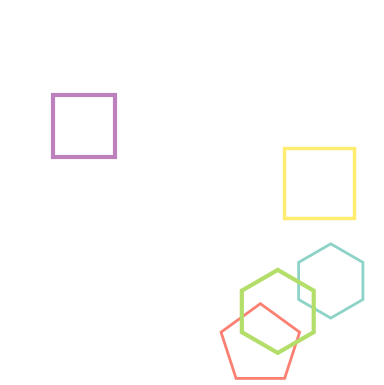[{"shape": "hexagon", "thickness": 2, "radius": 0.48, "center": [0.859, 0.27]}, {"shape": "pentagon", "thickness": 2, "radius": 0.54, "center": [0.676, 0.104]}, {"shape": "hexagon", "thickness": 3, "radius": 0.54, "center": [0.721, 0.191]}, {"shape": "square", "thickness": 3, "radius": 0.41, "center": [0.218, 0.673]}, {"shape": "square", "thickness": 2.5, "radius": 0.45, "center": [0.829, 0.525]}]